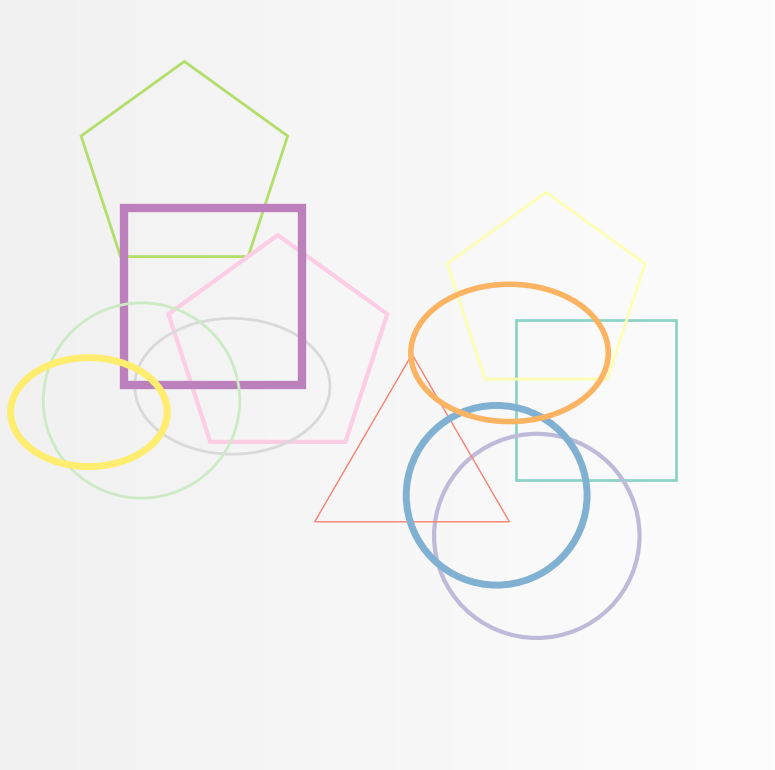[{"shape": "square", "thickness": 1, "radius": 0.52, "center": [0.769, 0.481]}, {"shape": "pentagon", "thickness": 1, "radius": 0.67, "center": [0.705, 0.616]}, {"shape": "circle", "thickness": 1.5, "radius": 0.66, "center": [0.693, 0.304]}, {"shape": "triangle", "thickness": 0.5, "radius": 0.73, "center": [0.532, 0.395]}, {"shape": "circle", "thickness": 2.5, "radius": 0.58, "center": [0.641, 0.357]}, {"shape": "oval", "thickness": 2, "radius": 0.64, "center": [0.658, 0.542]}, {"shape": "pentagon", "thickness": 1, "radius": 0.7, "center": [0.238, 0.78]}, {"shape": "pentagon", "thickness": 1.5, "radius": 0.74, "center": [0.358, 0.546]}, {"shape": "oval", "thickness": 1, "radius": 0.63, "center": [0.3, 0.498]}, {"shape": "square", "thickness": 3, "radius": 0.57, "center": [0.275, 0.614]}, {"shape": "circle", "thickness": 1, "radius": 0.63, "center": [0.183, 0.48]}, {"shape": "oval", "thickness": 2.5, "radius": 0.51, "center": [0.115, 0.465]}]